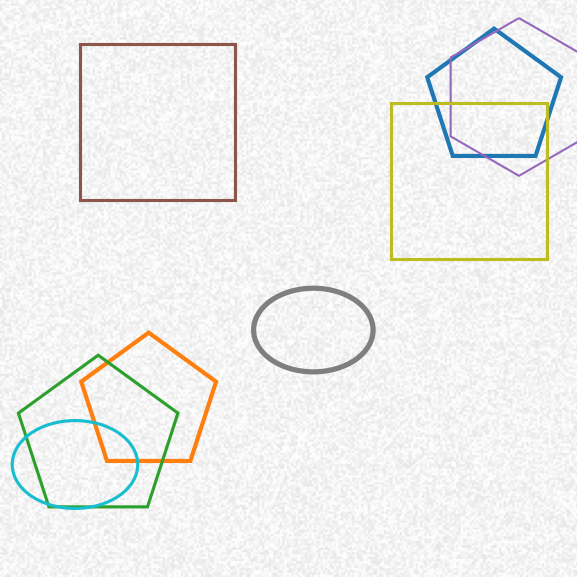[{"shape": "pentagon", "thickness": 2, "radius": 0.61, "center": [0.856, 0.828]}, {"shape": "pentagon", "thickness": 2, "radius": 0.61, "center": [0.257, 0.3]}, {"shape": "pentagon", "thickness": 1.5, "radius": 0.73, "center": [0.17, 0.239]}, {"shape": "hexagon", "thickness": 1, "radius": 0.68, "center": [0.899, 0.831]}, {"shape": "square", "thickness": 1.5, "radius": 0.67, "center": [0.273, 0.788]}, {"shape": "oval", "thickness": 2.5, "radius": 0.52, "center": [0.543, 0.428]}, {"shape": "square", "thickness": 1.5, "radius": 0.67, "center": [0.812, 0.685]}, {"shape": "oval", "thickness": 1.5, "radius": 0.54, "center": [0.13, 0.195]}]